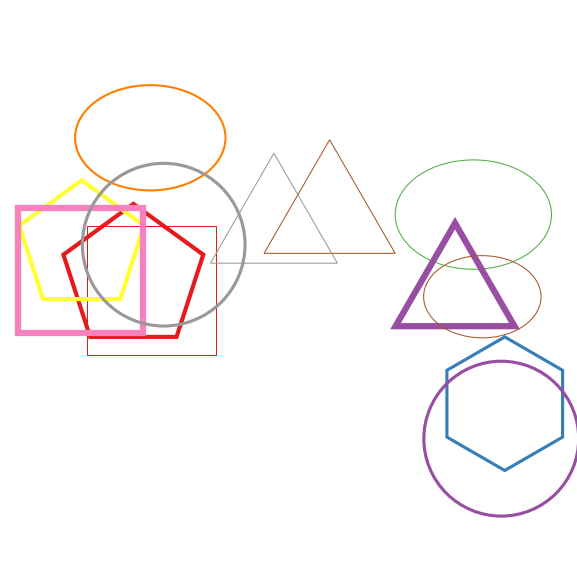[{"shape": "pentagon", "thickness": 2, "radius": 0.64, "center": [0.231, 0.519]}, {"shape": "square", "thickness": 0.5, "radius": 0.56, "center": [0.262, 0.496]}, {"shape": "hexagon", "thickness": 1.5, "radius": 0.58, "center": [0.874, 0.3]}, {"shape": "oval", "thickness": 0.5, "radius": 0.68, "center": [0.82, 0.628]}, {"shape": "triangle", "thickness": 3, "radius": 0.59, "center": [0.788, 0.494]}, {"shape": "circle", "thickness": 1.5, "radius": 0.67, "center": [0.868, 0.24]}, {"shape": "oval", "thickness": 1, "radius": 0.65, "center": [0.26, 0.761]}, {"shape": "pentagon", "thickness": 2, "radius": 0.57, "center": [0.141, 0.573]}, {"shape": "triangle", "thickness": 0.5, "radius": 0.66, "center": [0.571, 0.626]}, {"shape": "oval", "thickness": 0.5, "radius": 0.51, "center": [0.835, 0.485]}, {"shape": "square", "thickness": 3, "radius": 0.54, "center": [0.139, 0.531]}, {"shape": "circle", "thickness": 1.5, "radius": 0.7, "center": [0.283, 0.575]}, {"shape": "triangle", "thickness": 0.5, "radius": 0.63, "center": [0.474, 0.607]}]